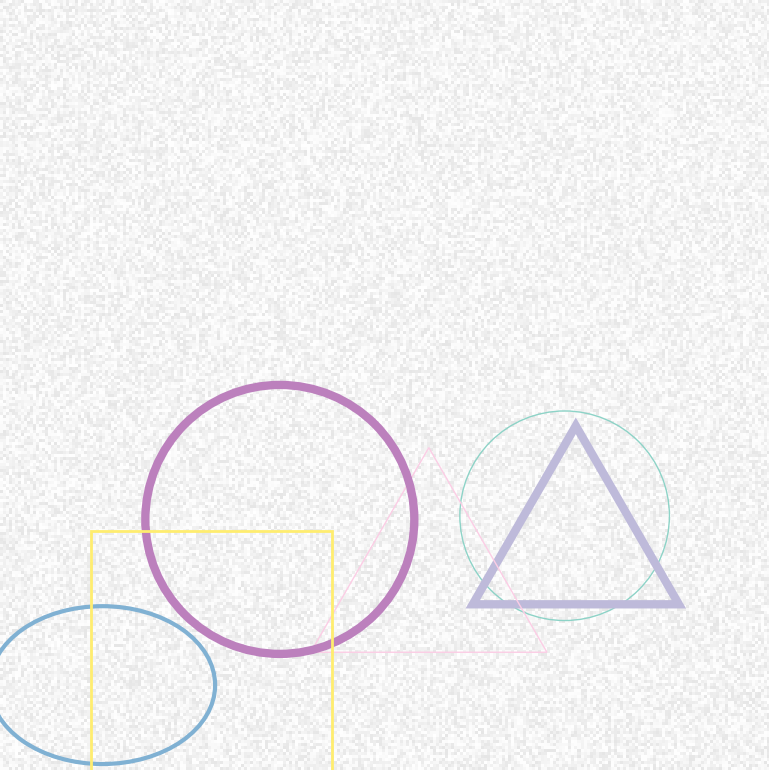[{"shape": "circle", "thickness": 0.5, "radius": 0.68, "center": [0.733, 0.33]}, {"shape": "triangle", "thickness": 3, "radius": 0.77, "center": [0.748, 0.292]}, {"shape": "oval", "thickness": 1.5, "radius": 0.73, "center": [0.133, 0.11]}, {"shape": "triangle", "thickness": 0.5, "radius": 0.89, "center": [0.557, 0.241]}, {"shape": "circle", "thickness": 3, "radius": 0.87, "center": [0.363, 0.325]}, {"shape": "square", "thickness": 1, "radius": 0.78, "center": [0.275, 0.153]}]